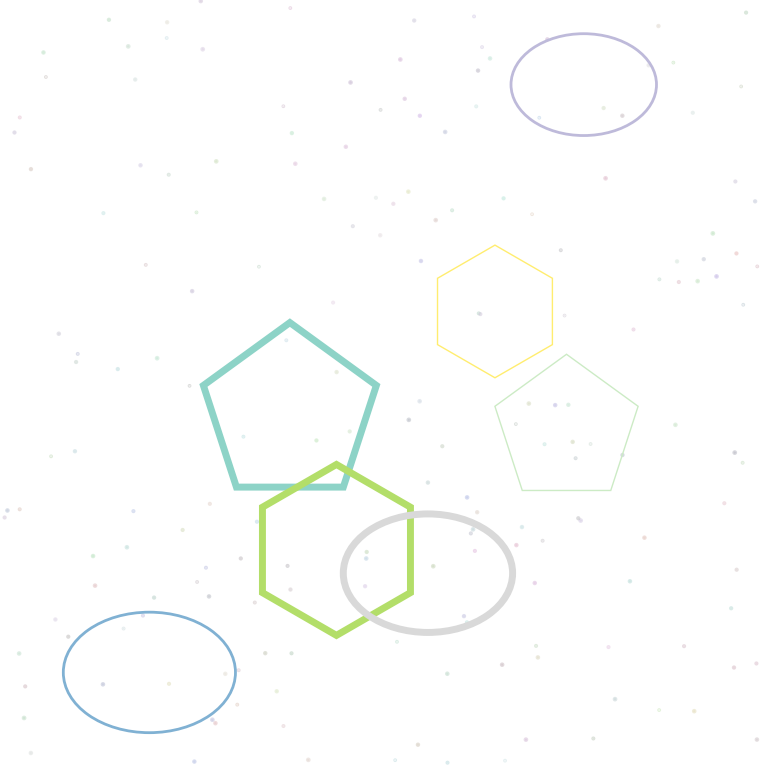[{"shape": "pentagon", "thickness": 2.5, "radius": 0.59, "center": [0.376, 0.463]}, {"shape": "oval", "thickness": 1, "radius": 0.47, "center": [0.758, 0.89]}, {"shape": "oval", "thickness": 1, "radius": 0.56, "center": [0.194, 0.127]}, {"shape": "hexagon", "thickness": 2.5, "radius": 0.55, "center": [0.437, 0.286]}, {"shape": "oval", "thickness": 2.5, "radius": 0.55, "center": [0.556, 0.256]}, {"shape": "pentagon", "thickness": 0.5, "radius": 0.49, "center": [0.736, 0.442]}, {"shape": "hexagon", "thickness": 0.5, "radius": 0.43, "center": [0.643, 0.596]}]